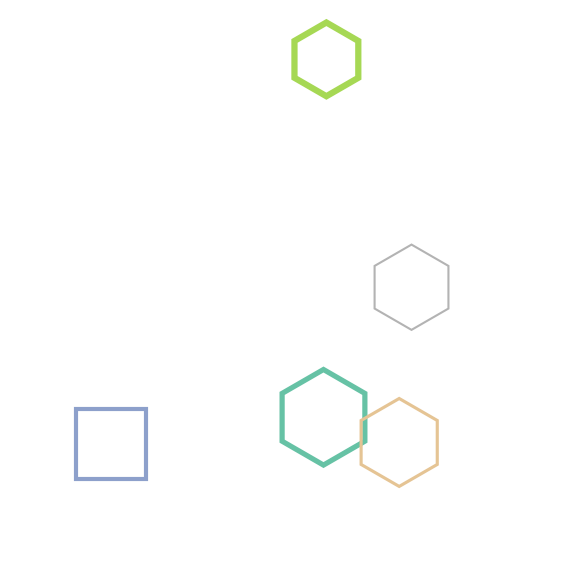[{"shape": "hexagon", "thickness": 2.5, "radius": 0.41, "center": [0.56, 0.277]}, {"shape": "square", "thickness": 2, "radius": 0.3, "center": [0.193, 0.23]}, {"shape": "hexagon", "thickness": 3, "radius": 0.32, "center": [0.565, 0.896]}, {"shape": "hexagon", "thickness": 1.5, "radius": 0.38, "center": [0.691, 0.233]}, {"shape": "hexagon", "thickness": 1, "radius": 0.37, "center": [0.713, 0.502]}]